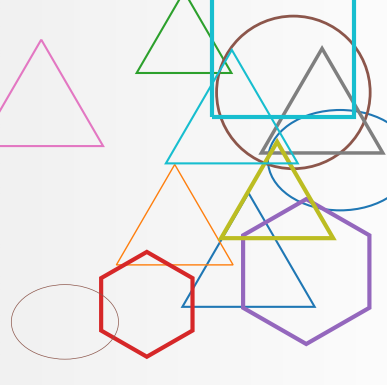[{"shape": "triangle", "thickness": 1.5, "radius": 0.99, "center": [0.641, 0.302]}, {"shape": "oval", "thickness": 1.5, "radius": 0.93, "center": [0.878, 0.584]}, {"shape": "triangle", "thickness": 1, "radius": 0.87, "center": [0.451, 0.399]}, {"shape": "triangle", "thickness": 1.5, "radius": 0.71, "center": [0.475, 0.881]}, {"shape": "hexagon", "thickness": 3, "radius": 0.68, "center": [0.379, 0.21]}, {"shape": "hexagon", "thickness": 3, "radius": 0.94, "center": [0.79, 0.295]}, {"shape": "oval", "thickness": 0.5, "radius": 0.69, "center": [0.168, 0.164]}, {"shape": "circle", "thickness": 2, "radius": 0.99, "center": [0.757, 0.76]}, {"shape": "triangle", "thickness": 1.5, "radius": 0.92, "center": [0.106, 0.713]}, {"shape": "triangle", "thickness": 2.5, "radius": 0.9, "center": [0.831, 0.693]}, {"shape": "triangle", "thickness": 3, "radius": 0.83, "center": [0.715, 0.465]}, {"shape": "square", "thickness": 3, "radius": 0.92, "center": [0.73, 0.881]}, {"shape": "triangle", "thickness": 1.5, "radius": 0.98, "center": [0.598, 0.674]}]